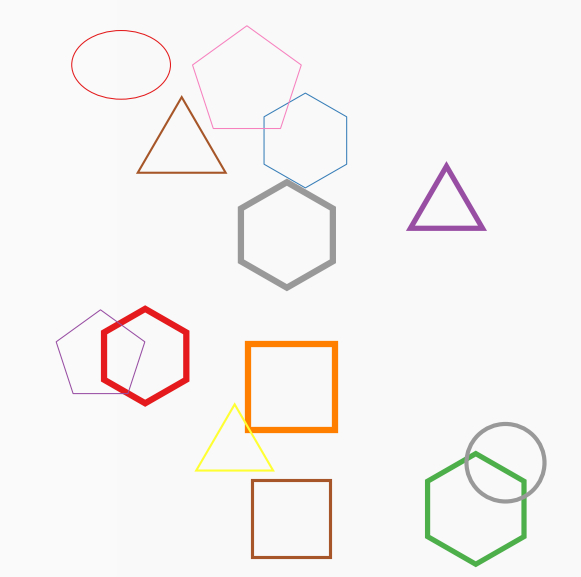[{"shape": "hexagon", "thickness": 3, "radius": 0.41, "center": [0.25, 0.383]}, {"shape": "oval", "thickness": 0.5, "radius": 0.42, "center": [0.208, 0.887]}, {"shape": "hexagon", "thickness": 0.5, "radius": 0.41, "center": [0.525, 0.756]}, {"shape": "hexagon", "thickness": 2.5, "radius": 0.48, "center": [0.819, 0.118]}, {"shape": "pentagon", "thickness": 0.5, "radius": 0.4, "center": [0.173, 0.382]}, {"shape": "triangle", "thickness": 2.5, "radius": 0.36, "center": [0.768, 0.64]}, {"shape": "square", "thickness": 3, "radius": 0.37, "center": [0.502, 0.329]}, {"shape": "triangle", "thickness": 1, "radius": 0.38, "center": [0.404, 0.223]}, {"shape": "square", "thickness": 1.5, "radius": 0.33, "center": [0.501, 0.101]}, {"shape": "triangle", "thickness": 1, "radius": 0.44, "center": [0.313, 0.744]}, {"shape": "pentagon", "thickness": 0.5, "radius": 0.49, "center": [0.425, 0.856]}, {"shape": "circle", "thickness": 2, "radius": 0.34, "center": [0.87, 0.198]}, {"shape": "hexagon", "thickness": 3, "radius": 0.46, "center": [0.494, 0.592]}]